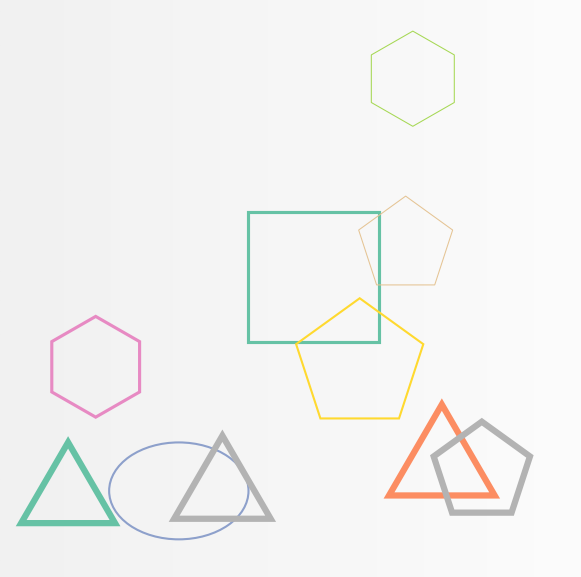[{"shape": "triangle", "thickness": 3, "radius": 0.47, "center": [0.117, 0.14]}, {"shape": "square", "thickness": 1.5, "radius": 0.56, "center": [0.539, 0.52]}, {"shape": "triangle", "thickness": 3, "radius": 0.52, "center": [0.76, 0.194]}, {"shape": "oval", "thickness": 1, "radius": 0.6, "center": [0.308, 0.149]}, {"shape": "hexagon", "thickness": 1.5, "radius": 0.44, "center": [0.165, 0.364]}, {"shape": "hexagon", "thickness": 0.5, "radius": 0.41, "center": [0.71, 0.863]}, {"shape": "pentagon", "thickness": 1, "radius": 0.58, "center": [0.619, 0.368]}, {"shape": "pentagon", "thickness": 0.5, "radius": 0.43, "center": [0.698, 0.575]}, {"shape": "triangle", "thickness": 3, "radius": 0.48, "center": [0.383, 0.149]}, {"shape": "pentagon", "thickness": 3, "radius": 0.44, "center": [0.829, 0.182]}]